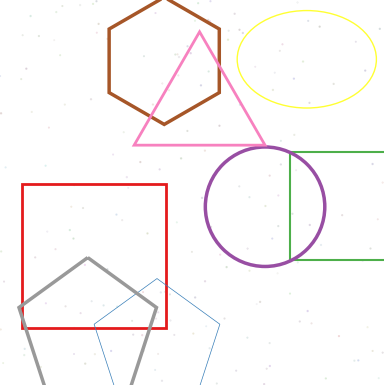[{"shape": "square", "thickness": 2, "radius": 0.93, "center": [0.244, 0.335]}, {"shape": "pentagon", "thickness": 0.5, "radius": 0.86, "center": [0.408, 0.105]}, {"shape": "square", "thickness": 1.5, "radius": 0.7, "center": [0.893, 0.464]}, {"shape": "circle", "thickness": 2.5, "radius": 0.78, "center": [0.688, 0.463]}, {"shape": "oval", "thickness": 1, "radius": 0.9, "center": [0.797, 0.846]}, {"shape": "hexagon", "thickness": 2.5, "radius": 0.83, "center": [0.427, 0.842]}, {"shape": "triangle", "thickness": 2, "radius": 0.98, "center": [0.518, 0.721]}, {"shape": "pentagon", "thickness": 2.5, "radius": 0.94, "center": [0.228, 0.143]}]